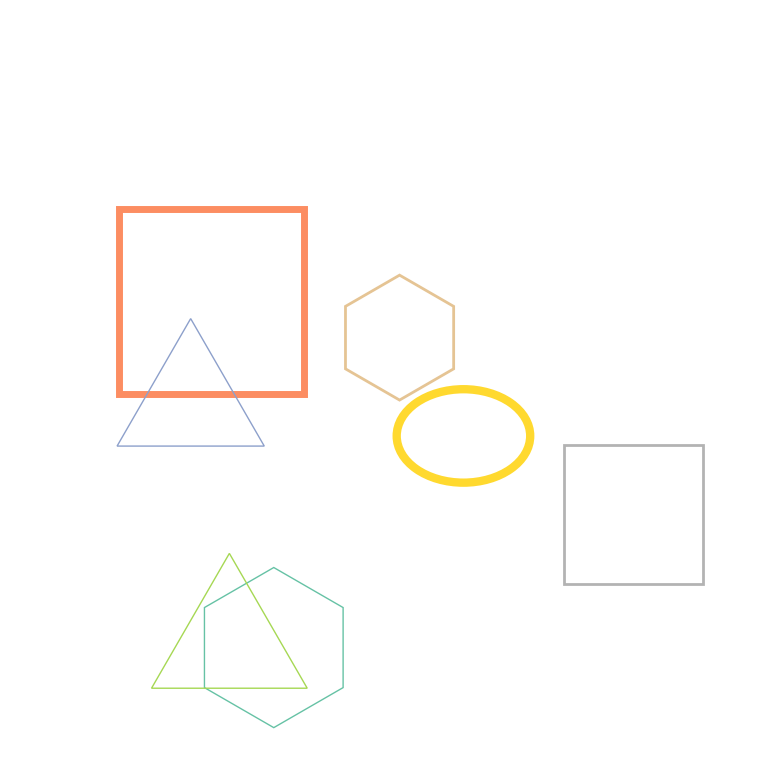[{"shape": "hexagon", "thickness": 0.5, "radius": 0.52, "center": [0.356, 0.159]}, {"shape": "square", "thickness": 2.5, "radius": 0.6, "center": [0.275, 0.609]}, {"shape": "triangle", "thickness": 0.5, "radius": 0.55, "center": [0.248, 0.476]}, {"shape": "triangle", "thickness": 0.5, "radius": 0.58, "center": [0.298, 0.165]}, {"shape": "oval", "thickness": 3, "radius": 0.43, "center": [0.602, 0.434]}, {"shape": "hexagon", "thickness": 1, "radius": 0.41, "center": [0.519, 0.562]}, {"shape": "square", "thickness": 1, "radius": 0.45, "center": [0.822, 0.331]}]